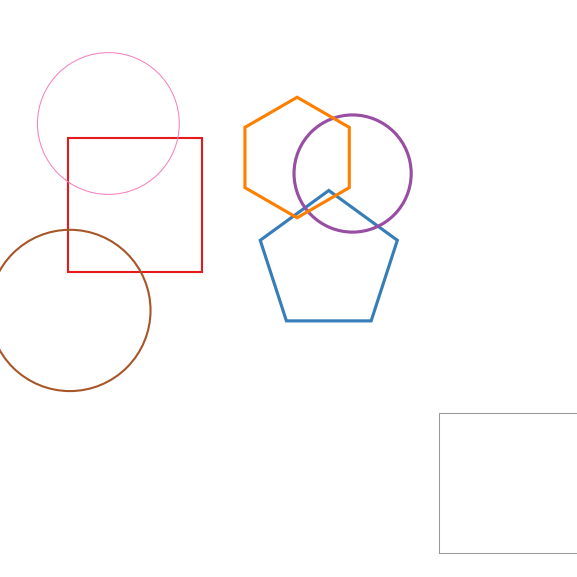[{"shape": "square", "thickness": 1, "radius": 0.58, "center": [0.233, 0.644]}, {"shape": "pentagon", "thickness": 1.5, "radius": 0.62, "center": [0.569, 0.544]}, {"shape": "circle", "thickness": 1.5, "radius": 0.51, "center": [0.611, 0.699]}, {"shape": "hexagon", "thickness": 1.5, "radius": 0.52, "center": [0.514, 0.726]}, {"shape": "circle", "thickness": 1, "radius": 0.7, "center": [0.121, 0.462]}, {"shape": "circle", "thickness": 0.5, "radius": 0.61, "center": [0.188, 0.785]}, {"shape": "square", "thickness": 0.5, "radius": 0.61, "center": [0.882, 0.163]}]